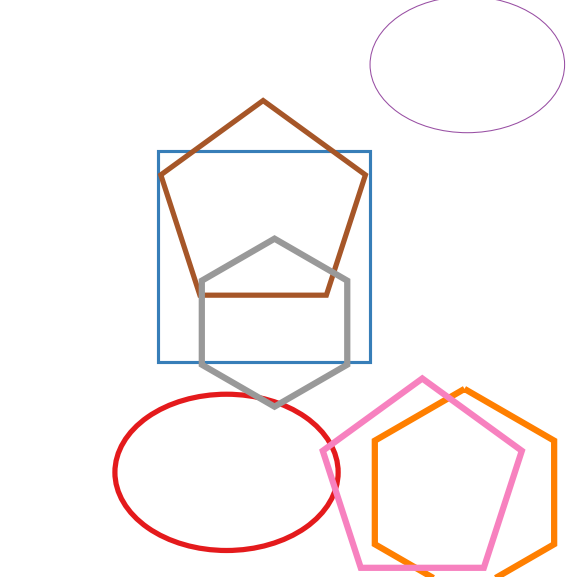[{"shape": "oval", "thickness": 2.5, "radius": 0.97, "center": [0.392, 0.181]}, {"shape": "square", "thickness": 1.5, "radius": 0.91, "center": [0.457, 0.555]}, {"shape": "oval", "thickness": 0.5, "radius": 0.84, "center": [0.809, 0.887]}, {"shape": "hexagon", "thickness": 3, "radius": 0.9, "center": [0.804, 0.146]}, {"shape": "pentagon", "thickness": 2.5, "radius": 0.93, "center": [0.456, 0.639]}, {"shape": "pentagon", "thickness": 3, "radius": 0.91, "center": [0.731, 0.163]}, {"shape": "hexagon", "thickness": 3, "radius": 0.73, "center": [0.475, 0.44]}]